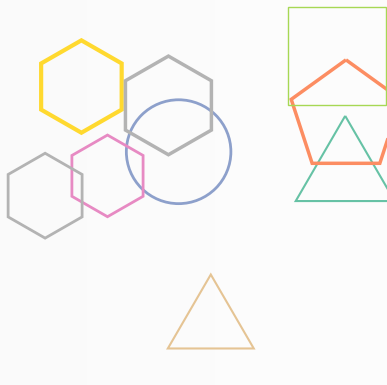[{"shape": "triangle", "thickness": 1.5, "radius": 0.74, "center": [0.891, 0.552]}, {"shape": "pentagon", "thickness": 2.5, "radius": 0.74, "center": [0.893, 0.696]}, {"shape": "circle", "thickness": 2, "radius": 0.67, "center": [0.461, 0.606]}, {"shape": "hexagon", "thickness": 2, "radius": 0.53, "center": [0.277, 0.543]}, {"shape": "square", "thickness": 1, "radius": 0.63, "center": [0.87, 0.855]}, {"shape": "hexagon", "thickness": 3, "radius": 0.6, "center": [0.21, 0.775]}, {"shape": "triangle", "thickness": 1.5, "radius": 0.64, "center": [0.544, 0.159]}, {"shape": "hexagon", "thickness": 2, "radius": 0.55, "center": [0.116, 0.492]}, {"shape": "hexagon", "thickness": 2.5, "radius": 0.64, "center": [0.435, 0.726]}]